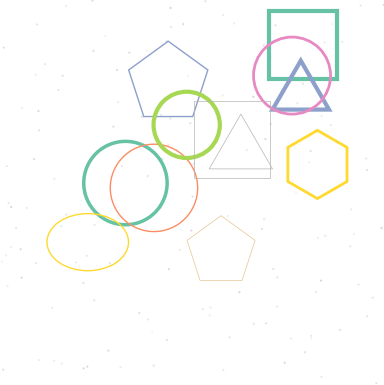[{"shape": "circle", "thickness": 2.5, "radius": 0.54, "center": [0.326, 0.525]}, {"shape": "square", "thickness": 3, "radius": 0.44, "center": [0.787, 0.883]}, {"shape": "circle", "thickness": 1, "radius": 0.57, "center": [0.4, 0.512]}, {"shape": "pentagon", "thickness": 1, "radius": 0.54, "center": [0.437, 0.785]}, {"shape": "triangle", "thickness": 3, "radius": 0.42, "center": [0.781, 0.758]}, {"shape": "circle", "thickness": 2, "radius": 0.5, "center": [0.759, 0.804]}, {"shape": "circle", "thickness": 3, "radius": 0.43, "center": [0.485, 0.676]}, {"shape": "oval", "thickness": 1, "radius": 0.53, "center": [0.228, 0.371]}, {"shape": "hexagon", "thickness": 2, "radius": 0.44, "center": [0.825, 0.573]}, {"shape": "pentagon", "thickness": 0.5, "radius": 0.46, "center": [0.574, 0.347]}, {"shape": "square", "thickness": 0.5, "radius": 0.5, "center": [0.603, 0.638]}, {"shape": "triangle", "thickness": 0.5, "radius": 0.47, "center": [0.626, 0.609]}]